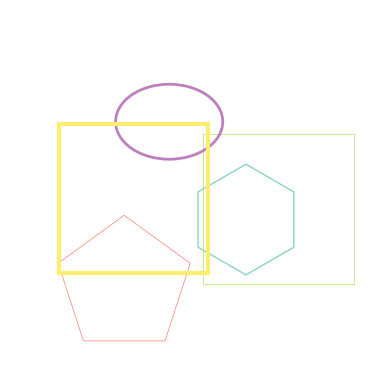[{"shape": "hexagon", "thickness": 1, "radius": 0.72, "center": [0.639, 0.43]}, {"shape": "pentagon", "thickness": 0.5, "radius": 0.9, "center": [0.323, 0.26]}, {"shape": "square", "thickness": 0.5, "radius": 0.98, "center": [0.724, 0.457]}, {"shape": "oval", "thickness": 2, "radius": 0.7, "center": [0.439, 0.684]}, {"shape": "square", "thickness": 3, "radius": 0.97, "center": [0.346, 0.484]}]